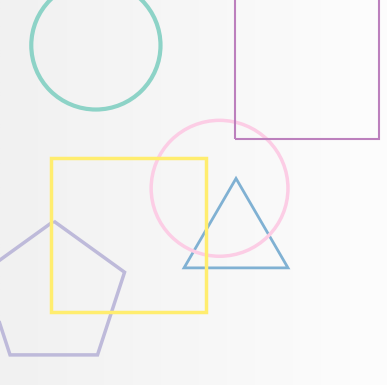[{"shape": "circle", "thickness": 3, "radius": 0.83, "center": [0.247, 0.882]}, {"shape": "pentagon", "thickness": 2.5, "radius": 0.96, "center": [0.139, 0.234]}, {"shape": "triangle", "thickness": 2, "radius": 0.77, "center": [0.609, 0.382]}, {"shape": "circle", "thickness": 2.5, "radius": 0.88, "center": [0.567, 0.511]}, {"shape": "square", "thickness": 1.5, "radius": 0.92, "center": [0.792, 0.823]}, {"shape": "square", "thickness": 2.5, "radius": 1.0, "center": [0.332, 0.389]}]